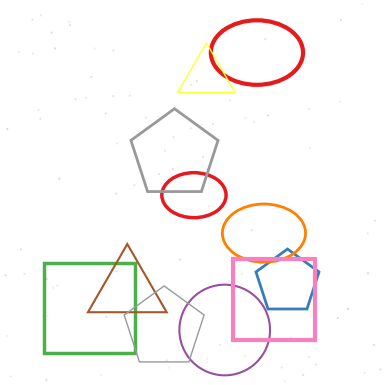[{"shape": "oval", "thickness": 2.5, "radius": 0.42, "center": [0.504, 0.493]}, {"shape": "oval", "thickness": 3, "radius": 0.6, "center": [0.667, 0.863]}, {"shape": "pentagon", "thickness": 2, "radius": 0.43, "center": [0.747, 0.267]}, {"shape": "square", "thickness": 2.5, "radius": 0.59, "center": [0.233, 0.2]}, {"shape": "circle", "thickness": 1.5, "radius": 0.59, "center": [0.584, 0.143]}, {"shape": "oval", "thickness": 2, "radius": 0.54, "center": [0.686, 0.394]}, {"shape": "triangle", "thickness": 1, "radius": 0.43, "center": [0.536, 0.802]}, {"shape": "triangle", "thickness": 1.5, "radius": 0.59, "center": [0.331, 0.248]}, {"shape": "square", "thickness": 3, "radius": 0.53, "center": [0.712, 0.223]}, {"shape": "pentagon", "thickness": 1, "radius": 0.55, "center": [0.426, 0.148]}, {"shape": "pentagon", "thickness": 2, "radius": 0.59, "center": [0.453, 0.599]}]